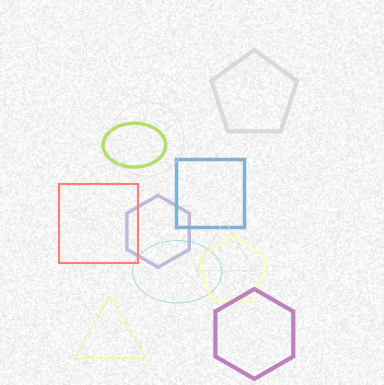[{"shape": "oval", "thickness": 0.5, "radius": 0.58, "center": [0.461, 0.294]}, {"shape": "pentagon", "thickness": 1.5, "radius": 0.47, "center": [0.605, 0.296]}, {"shape": "hexagon", "thickness": 2.5, "radius": 0.47, "center": [0.411, 0.399]}, {"shape": "square", "thickness": 1.5, "radius": 0.51, "center": [0.257, 0.42]}, {"shape": "square", "thickness": 2.5, "radius": 0.44, "center": [0.546, 0.498]}, {"shape": "oval", "thickness": 2.5, "radius": 0.41, "center": [0.349, 0.623]}, {"shape": "circle", "thickness": 0.5, "radius": 0.48, "center": [0.382, 0.639]}, {"shape": "pentagon", "thickness": 3, "radius": 0.58, "center": [0.66, 0.753]}, {"shape": "hexagon", "thickness": 3, "radius": 0.58, "center": [0.661, 0.133]}, {"shape": "triangle", "thickness": 0.5, "radius": 0.44, "center": [0.583, 0.34]}, {"shape": "triangle", "thickness": 0.5, "radius": 0.54, "center": [0.286, 0.123]}]